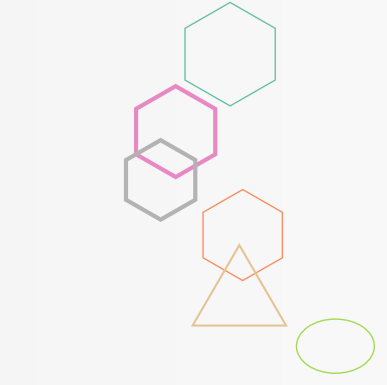[{"shape": "hexagon", "thickness": 1, "radius": 0.67, "center": [0.594, 0.859]}, {"shape": "hexagon", "thickness": 1, "radius": 0.59, "center": [0.626, 0.389]}, {"shape": "hexagon", "thickness": 3, "radius": 0.59, "center": [0.453, 0.658]}, {"shape": "oval", "thickness": 1, "radius": 0.5, "center": [0.866, 0.101]}, {"shape": "triangle", "thickness": 1.5, "radius": 0.7, "center": [0.618, 0.224]}, {"shape": "hexagon", "thickness": 3, "radius": 0.52, "center": [0.415, 0.533]}]